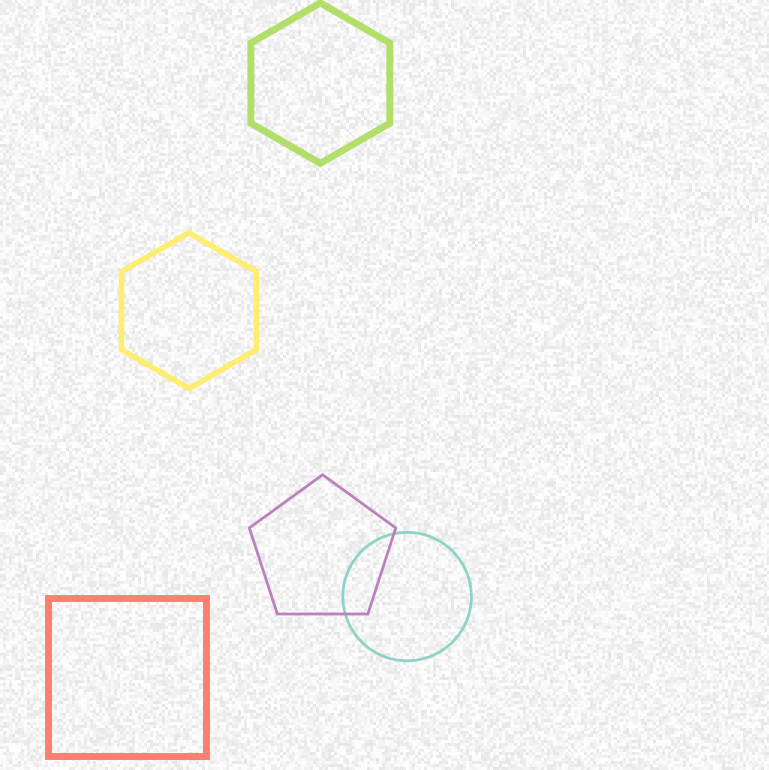[{"shape": "circle", "thickness": 1, "radius": 0.42, "center": [0.529, 0.225]}, {"shape": "square", "thickness": 2.5, "radius": 0.51, "center": [0.165, 0.121]}, {"shape": "hexagon", "thickness": 2.5, "radius": 0.52, "center": [0.416, 0.892]}, {"shape": "pentagon", "thickness": 1, "radius": 0.5, "center": [0.419, 0.283]}, {"shape": "hexagon", "thickness": 2, "radius": 0.51, "center": [0.245, 0.597]}]